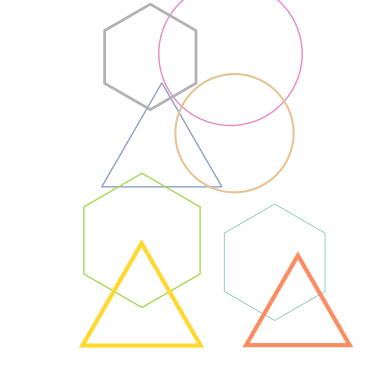[{"shape": "hexagon", "thickness": 0.5, "radius": 0.76, "center": [0.713, 0.319]}, {"shape": "triangle", "thickness": 3, "radius": 0.78, "center": [0.774, 0.181]}, {"shape": "triangle", "thickness": 1, "radius": 0.9, "center": [0.42, 0.605]}, {"shape": "circle", "thickness": 1, "radius": 0.93, "center": [0.599, 0.86]}, {"shape": "hexagon", "thickness": 1, "radius": 0.87, "center": [0.369, 0.376]}, {"shape": "triangle", "thickness": 3, "radius": 0.89, "center": [0.368, 0.191]}, {"shape": "circle", "thickness": 1.5, "radius": 0.77, "center": [0.609, 0.654]}, {"shape": "hexagon", "thickness": 2, "radius": 0.68, "center": [0.39, 0.852]}]